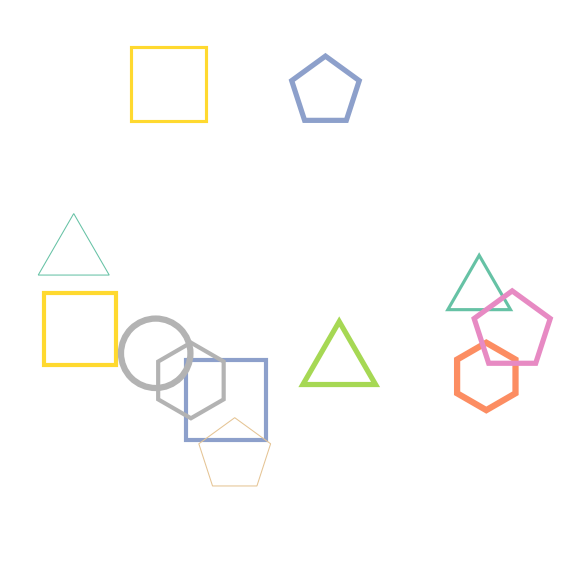[{"shape": "triangle", "thickness": 1.5, "radius": 0.31, "center": [0.83, 0.494]}, {"shape": "triangle", "thickness": 0.5, "radius": 0.35, "center": [0.128, 0.558]}, {"shape": "hexagon", "thickness": 3, "radius": 0.29, "center": [0.842, 0.347]}, {"shape": "square", "thickness": 2, "radius": 0.35, "center": [0.391, 0.307]}, {"shape": "pentagon", "thickness": 2.5, "radius": 0.31, "center": [0.564, 0.84]}, {"shape": "pentagon", "thickness": 2.5, "radius": 0.35, "center": [0.887, 0.426]}, {"shape": "triangle", "thickness": 2.5, "radius": 0.36, "center": [0.587, 0.37]}, {"shape": "square", "thickness": 1.5, "radius": 0.32, "center": [0.292, 0.854]}, {"shape": "square", "thickness": 2, "radius": 0.31, "center": [0.138, 0.429]}, {"shape": "pentagon", "thickness": 0.5, "radius": 0.33, "center": [0.406, 0.211]}, {"shape": "hexagon", "thickness": 2, "radius": 0.33, "center": [0.331, 0.34]}, {"shape": "circle", "thickness": 3, "radius": 0.3, "center": [0.27, 0.387]}]